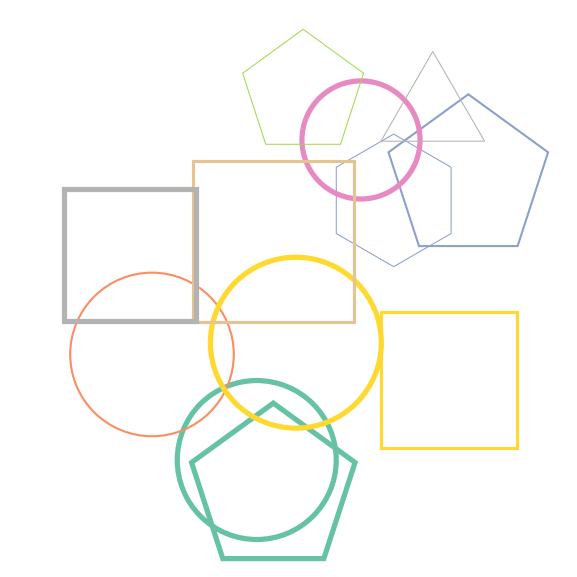[{"shape": "circle", "thickness": 2.5, "radius": 0.69, "center": [0.445, 0.203]}, {"shape": "pentagon", "thickness": 2.5, "radius": 0.74, "center": [0.473, 0.152]}, {"shape": "circle", "thickness": 1, "radius": 0.71, "center": [0.263, 0.385]}, {"shape": "hexagon", "thickness": 0.5, "radius": 0.57, "center": [0.682, 0.652]}, {"shape": "pentagon", "thickness": 1, "radius": 0.73, "center": [0.811, 0.691]}, {"shape": "circle", "thickness": 2.5, "radius": 0.51, "center": [0.625, 0.757]}, {"shape": "pentagon", "thickness": 0.5, "radius": 0.55, "center": [0.525, 0.838]}, {"shape": "square", "thickness": 1.5, "radius": 0.59, "center": [0.778, 0.34]}, {"shape": "circle", "thickness": 2.5, "radius": 0.74, "center": [0.512, 0.406]}, {"shape": "square", "thickness": 1.5, "radius": 0.7, "center": [0.474, 0.582]}, {"shape": "square", "thickness": 2.5, "radius": 0.57, "center": [0.225, 0.557]}, {"shape": "triangle", "thickness": 0.5, "radius": 0.52, "center": [0.749, 0.806]}]